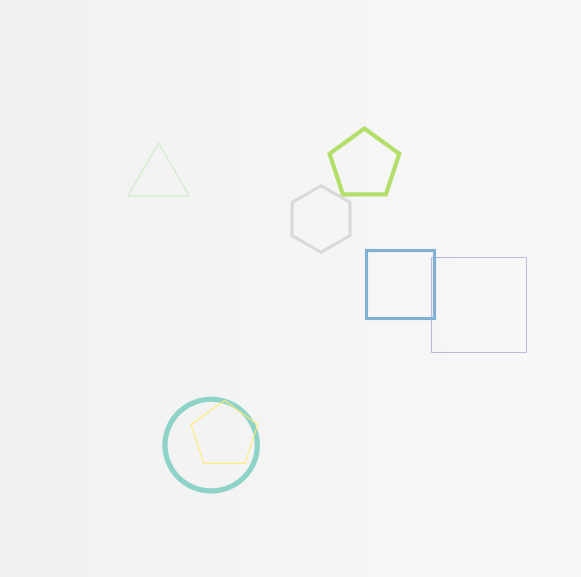[{"shape": "circle", "thickness": 2.5, "radius": 0.4, "center": [0.363, 0.228]}, {"shape": "square", "thickness": 0.5, "radius": 0.41, "center": [0.823, 0.472]}, {"shape": "square", "thickness": 1.5, "radius": 0.29, "center": [0.687, 0.507]}, {"shape": "pentagon", "thickness": 2, "radius": 0.32, "center": [0.627, 0.713]}, {"shape": "hexagon", "thickness": 1.5, "radius": 0.29, "center": [0.552, 0.62]}, {"shape": "triangle", "thickness": 0.5, "radius": 0.31, "center": [0.273, 0.69]}, {"shape": "pentagon", "thickness": 0.5, "radius": 0.3, "center": [0.386, 0.245]}]